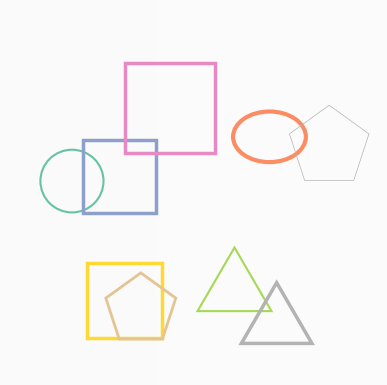[{"shape": "circle", "thickness": 1.5, "radius": 0.41, "center": [0.186, 0.53]}, {"shape": "oval", "thickness": 3, "radius": 0.47, "center": [0.695, 0.645]}, {"shape": "square", "thickness": 2.5, "radius": 0.47, "center": [0.309, 0.541]}, {"shape": "square", "thickness": 2.5, "radius": 0.58, "center": [0.438, 0.719]}, {"shape": "triangle", "thickness": 1.5, "radius": 0.55, "center": [0.605, 0.247]}, {"shape": "square", "thickness": 2.5, "radius": 0.48, "center": [0.321, 0.219]}, {"shape": "pentagon", "thickness": 2, "radius": 0.47, "center": [0.363, 0.196]}, {"shape": "triangle", "thickness": 2.5, "radius": 0.53, "center": [0.714, 0.161]}, {"shape": "pentagon", "thickness": 0.5, "radius": 0.54, "center": [0.85, 0.619]}]